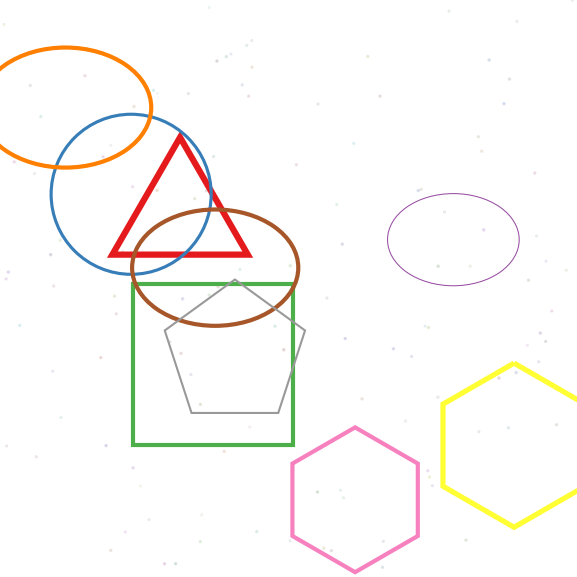[{"shape": "triangle", "thickness": 3, "radius": 0.68, "center": [0.312, 0.626]}, {"shape": "circle", "thickness": 1.5, "radius": 0.69, "center": [0.227, 0.663]}, {"shape": "square", "thickness": 2, "radius": 0.7, "center": [0.369, 0.368]}, {"shape": "oval", "thickness": 0.5, "radius": 0.57, "center": [0.785, 0.584]}, {"shape": "oval", "thickness": 2, "radius": 0.74, "center": [0.113, 0.813]}, {"shape": "hexagon", "thickness": 2.5, "radius": 0.71, "center": [0.89, 0.228]}, {"shape": "oval", "thickness": 2, "radius": 0.72, "center": [0.373, 0.536]}, {"shape": "hexagon", "thickness": 2, "radius": 0.63, "center": [0.615, 0.134]}, {"shape": "pentagon", "thickness": 1, "radius": 0.64, "center": [0.407, 0.387]}]